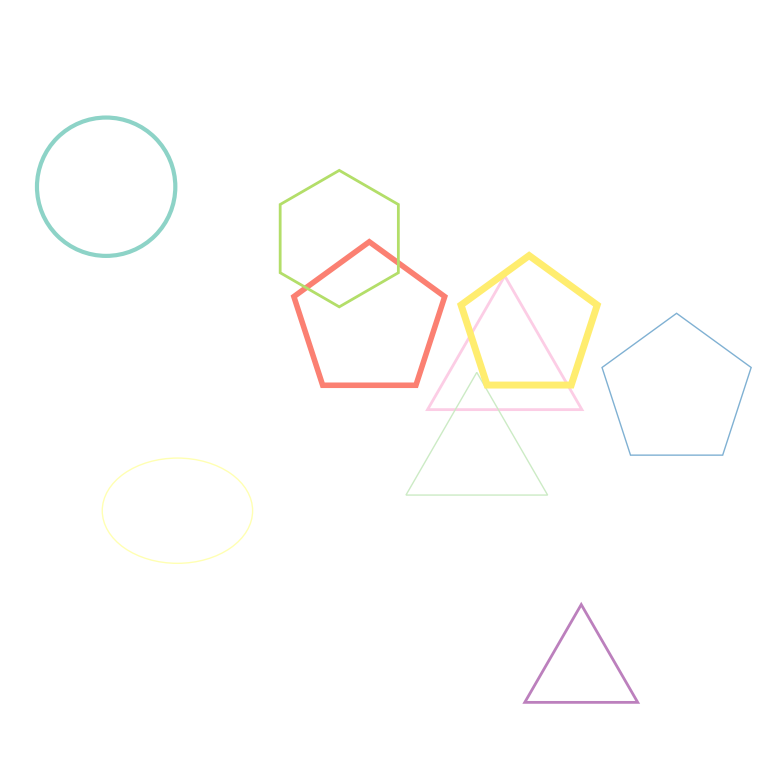[{"shape": "circle", "thickness": 1.5, "radius": 0.45, "center": [0.138, 0.758]}, {"shape": "oval", "thickness": 0.5, "radius": 0.49, "center": [0.23, 0.337]}, {"shape": "pentagon", "thickness": 2, "radius": 0.51, "center": [0.48, 0.583]}, {"shape": "pentagon", "thickness": 0.5, "radius": 0.51, "center": [0.879, 0.491]}, {"shape": "hexagon", "thickness": 1, "radius": 0.44, "center": [0.441, 0.69]}, {"shape": "triangle", "thickness": 1, "radius": 0.58, "center": [0.655, 0.526]}, {"shape": "triangle", "thickness": 1, "radius": 0.42, "center": [0.755, 0.13]}, {"shape": "triangle", "thickness": 0.5, "radius": 0.53, "center": [0.619, 0.41]}, {"shape": "pentagon", "thickness": 2.5, "radius": 0.46, "center": [0.687, 0.575]}]